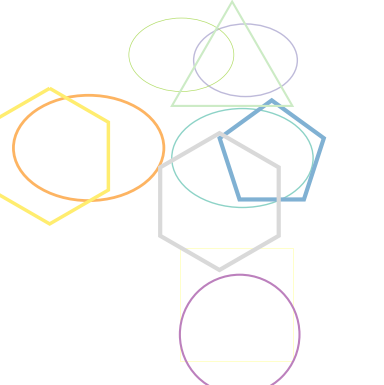[{"shape": "oval", "thickness": 1, "radius": 0.92, "center": [0.63, 0.59]}, {"shape": "square", "thickness": 0.5, "radius": 0.74, "center": [0.614, 0.209]}, {"shape": "oval", "thickness": 1, "radius": 0.67, "center": [0.638, 0.843]}, {"shape": "pentagon", "thickness": 3, "radius": 0.71, "center": [0.706, 0.597]}, {"shape": "oval", "thickness": 2, "radius": 0.98, "center": [0.23, 0.616]}, {"shape": "oval", "thickness": 0.5, "radius": 0.68, "center": [0.471, 0.858]}, {"shape": "hexagon", "thickness": 3, "radius": 0.89, "center": [0.57, 0.476]}, {"shape": "circle", "thickness": 1.5, "radius": 0.78, "center": [0.623, 0.131]}, {"shape": "triangle", "thickness": 1.5, "radius": 0.9, "center": [0.603, 0.815]}, {"shape": "hexagon", "thickness": 2.5, "radius": 0.88, "center": [0.129, 0.594]}]